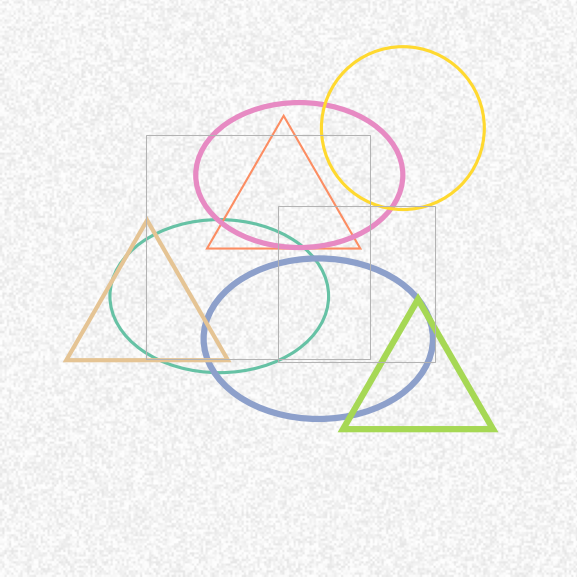[{"shape": "oval", "thickness": 1.5, "radius": 0.95, "center": [0.38, 0.486]}, {"shape": "triangle", "thickness": 1, "radius": 0.77, "center": [0.491, 0.645]}, {"shape": "oval", "thickness": 3, "radius": 0.99, "center": [0.551, 0.413]}, {"shape": "oval", "thickness": 2.5, "radius": 0.9, "center": [0.518, 0.696]}, {"shape": "triangle", "thickness": 3, "radius": 0.75, "center": [0.724, 0.331]}, {"shape": "circle", "thickness": 1.5, "radius": 0.71, "center": [0.698, 0.777]}, {"shape": "triangle", "thickness": 2, "radius": 0.81, "center": [0.255, 0.456]}, {"shape": "square", "thickness": 0.5, "radius": 0.97, "center": [0.447, 0.572]}, {"shape": "square", "thickness": 0.5, "radius": 0.68, "center": [0.618, 0.507]}]